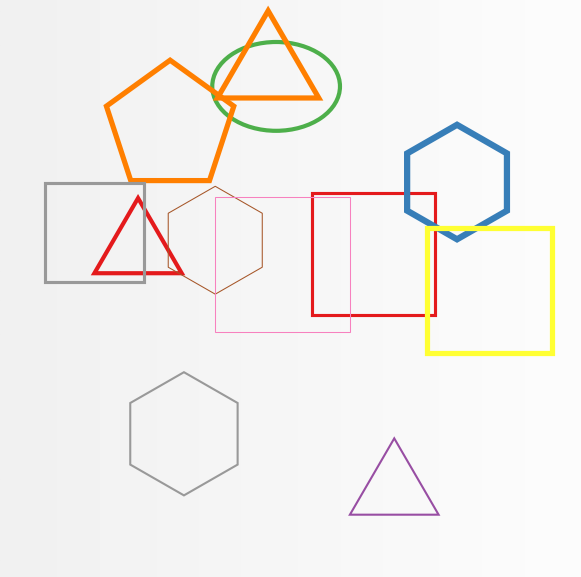[{"shape": "triangle", "thickness": 2, "radius": 0.43, "center": [0.238, 0.569]}, {"shape": "square", "thickness": 1.5, "radius": 0.53, "center": [0.643, 0.559]}, {"shape": "hexagon", "thickness": 3, "radius": 0.5, "center": [0.786, 0.684]}, {"shape": "oval", "thickness": 2, "radius": 0.55, "center": [0.475, 0.85]}, {"shape": "triangle", "thickness": 1, "radius": 0.44, "center": [0.678, 0.152]}, {"shape": "pentagon", "thickness": 2.5, "radius": 0.58, "center": [0.293, 0.78]}, {"shape": "triangle", "thickness": 2.5, "radius": 0.5, "center": [0.461, 0.88]}, {"shape": "square", "thickness": 2.5, "radius": 0.54, "center": [0.841, 0.496]}, {"shape": "hexagon", "thickness": 0.5, "radius": 0.47, "center": [0.37, 0.583]}, {"shape": "square", "thickness": 0.5, "radius": 0.58, "center": [0.486, 0.541]}, {"shape": "square", "thickness": 1.5, "radius": 0.43, "center": [0.163, 0.596]}, {"shape": "hexagon", "thickness": 1, "radius": 0.53, "center": [0.316, 0.248]}]